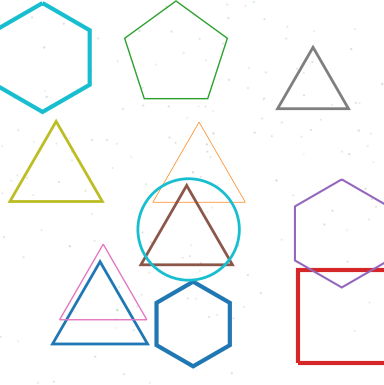[{"shape": "triangle", "thickness": 2, "radius": 0.71, "center": [0.26, 0.178]}, {"shape": "hexagon", "thickness": 3, "radius": 0.55, "center": [0.502, 0.158]}, {"shape": "triangle", "thickness": 0.5, "radius": 0.69, "center": [0.517, 0.544]}, {"shape": "pentagon", "thickness": 1, "radius": 0.7, "center": [0.457, 0.857]}, {"shape": "square", "thickness": 3, "radius": 0.6, "center": [0.895, 0.178]}, {"shape": "hexagon", "thickness": 1.5, "radius": 0.7, "center": [0.888, 0.394]}, {"shape": "triangle", "thickness": 2, "radius": 0.69, "center": [0.485, 0.381]}, {"shape": "triangle", "thickness": 1, "radius": 0.65, "center": [0.268, 0.235]}, {"shape": "triangle", "thickness": 2, "radius": 0.53, "center": [0.813, 0.771]}, {"shape": "triangle", "thickness": 2, "radius": 0.69, "center": [0.146, 0.546]}, {"shape": "circle", "thickness": 2, "radius": 0.66, "center": [0.49, 0.404]}, {"shape": "hexagon", "thickness": 3, "radius": 0.71, "center": [0.111, 0.851]}]